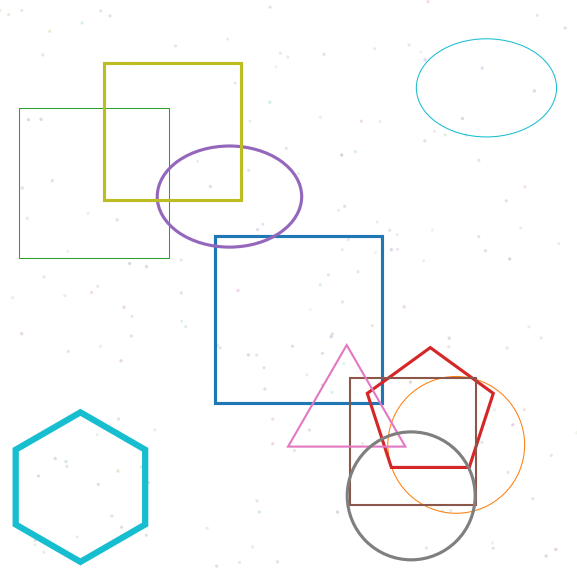[{"shape": "square", "thickness": 1.5, "radius": 0.72, "center": [0.516, 0.445]}, {"shape": "circle", "thickness": 0.5, "radius": 0.59, "center": [0.79, 0.229]}, {"shape": "square", "thickness": 0.5, "radius": 0.65, "center": [0.163, 0.682]}, {"shape": "pentagon", "thickness": 1.5, "radius": 0.57, "center": [0.745, 0.283]}, {"shape": "oval", "thickness": 1.5, "radius": 0.63, "center": [0.397, 0.659]}, {"shape": "square", "thickness": 1, "radius": 0.55, "center": [0.715, 0.235]}, {"shape": "triangle", "thickness": 1, "radius": 0.59, "center": [0.6, 0.284]}, {"shape": "circle", "thickness": 1.5, "radius": 0.55, "center": [0.712, 0.14]}, {"shape": "square", "thickness": 1.5, "radius": 0.6, "center": [0.298, 0.771]}, {"shape": "hexagon", "thickness": 3, "radius": 0.65, "center": [0.139, 0.156]}, {"shape": "oval", "thickness": 0.5, "radius": 0.61, "center": [0.842, 0.847]}]